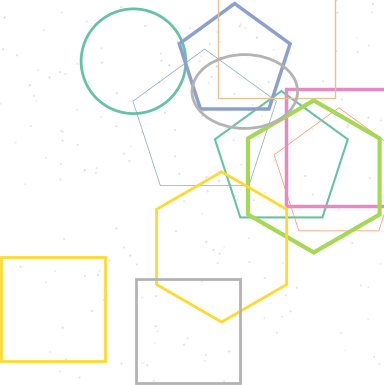[{"shape": "pentagon", "thickness": 1.5, "radius": 0.91, "center": [0.731, 0.582]}, {"shape": "circle", "thickness": 2, "radius": 0.68, "center": [0.347, 0.841]}, {"shape": "pentagon", "thickness": 0.5, "radius": 0.88, "center": [0.88, 0.543]}, {"shape": "pentagon", "thickness": 0.5, "radius": 0.98, "center": [0.532, 0.677]}, {"shape": "pentagon", "thickness": 2.5, "radius": 0.76, "center": [0.61, 0.839]}, {"shape": "square", "thickness": 2.5, "radius": 0.76, "center": [0.894, 0.617]}, {"shape": "hexagon", "thickness": 3, "radius": 0.99, "center": [0.815, 0.542]}, {"shape": "square", "thickness": 2, "radius": 0.68, "center": [0.137, 0.198]}, {"shape": "hexagon", "thickness": 2, "radius": 0.98, "center": [0.576, 0.359]}, {"shape": "square", "thickness": 1, "radius": 0.76, "center": [0.718, 0.899]}, {"shape": "square", "thickness": 2, "radius": 0.68, "center": [0.489, 0.14]}, {"shape": "oval", "thickness": 2, "radius": 0.69, "center": [0.636, 0.762]}]